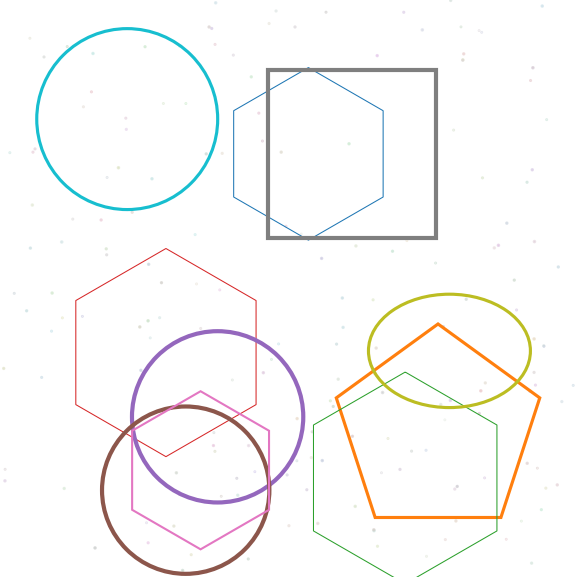[{"shape": "hexagon", "thickness": 0.5, "radius": 0.75, "center": [0.534, 0.733]}, {"shape": "pentagon", "thickness": 1.5, "radius": 0.93, "center": [0.758, 0.253]}, {"shape": "hexagon", "thickness": 0.5, "radius": 0.92, "center": [0.702, 0.171]}, {"shape": "hexagon", "thickness": 0.5, "radius": 0.9, "center": [0.287, 0.389]}, {"shape": "circle", "thickness": 2, "radius": 0.74, "center": [0.377, 0.277]}, {"shape": "circle", "thickness": 2, "radius": 0.72, "center": [0.322, 0.15]}, {"shape": "hexagon", "thickness": 1, "radius": 0.68, "center": [0.347, 0.185]}, {"shape": "square", "thickness": 2, "radius": 0.73, "center": [0.609, 0.732]}, {"shape": "oval", "thickness": 1.5, "radius": 0.7, "center": [0.778, 0.392]}, {"shape": "circle", "thickness": 1.5, "radius": 0.78, "center": [0.22, 0.793]}]